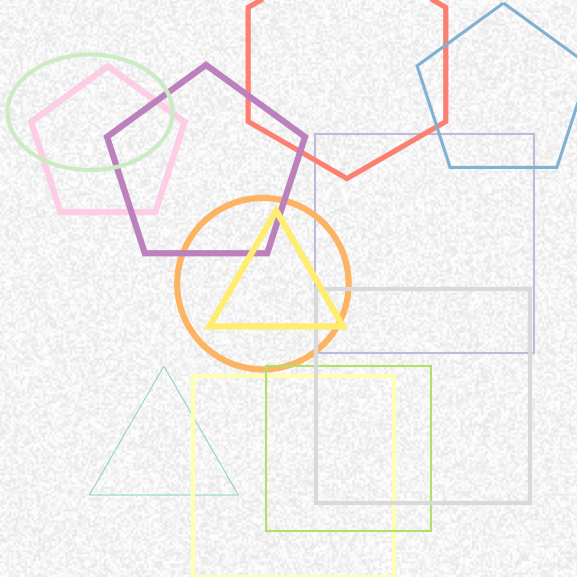[{"shape": "triangle", "thickness": 0.5, "radius": 0.74, "center": [0.284, 0.216]}, {"shape": "square", "thickness": 2, "radius": 0.87, "center": [0.508, 0.174]}, {"shape": "square", "thickness": 1, "radius": 0.95, "center": [0.734, 0.577]}, {"shape": "hexagon", "thickness": 2.5, "radius": 0.99, "center": [0.601, 0.887]}, {"shape": "pentagon", "thickness": 1.5, "radius": 0.79, "center": [0.872, 0.837]}, {"shape": "circle", "thickness": 3, "radius": 0.74, "center": [0.455, 0.508]}, {"shape": "square", "thickness": 1, "radius": 0.71, "center": [0.603, 0.223]}, {"shape": "pentagon", "thickness": 3, "radius": 0.7, "center": [0.187, 0.745]}, {"shape": "square", "thickness": 2, "radius": 0.92, "center": [0.733, 0.313]}, {"shape": "pentagon", "thickness": 3, "radius": 0.9, "center": [0.357, 0.706]}, {"shape": "oval", "thickness": 2, "radius": 0.71, "center": [0.156, 0.805]}, {"shape": "triangle", "thickness": 3, "radius": 0.67, "center": [0.478, 0.501]}]